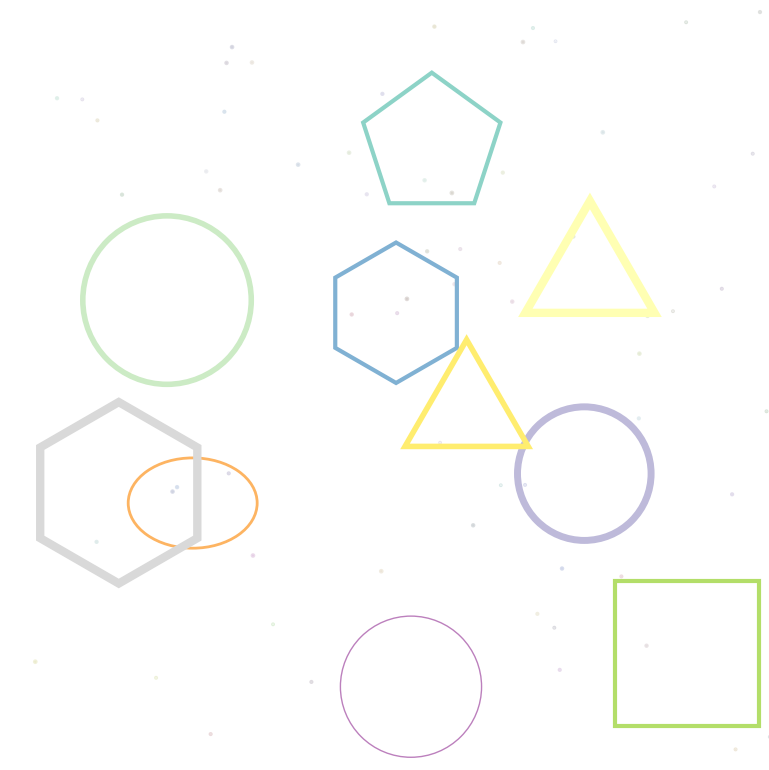[{"shape": "pentagon", "thickness": 1.5, "radius": 0.47, "center": [0.561, 0.812]}, {"shape": "triangle", "thickness": 3, "radius": 0.48, "center": [0.766, 0.642]}, {"shape": "circle", "thickness": 2.5, "radius": 0.43, "center": [0.759, 0.385]}, {"shape": "hexagon", "thickness": 1.5, "radius": 0.46, "center": [0.514, 0.594]}, {"shape": "oval", "thickness": 1, "radius": 0.42, "center": [0.25, 0.347]}, {"shape": "square", "thickness": 1.5, "radius": 0.47, "center": [0.892, 0.151]}, {"shape": "hexagon", "thickness": 3, "radius": 0.59, "center": [0.154, 0.36]}, {"shape": "circle", "thickness": 0.5, "radius": 0.46, "center": [0.534, 0.108]}, {"shape": "circle", "thickness": 2, "radius": 0.55, "center": [0.217, 0.61]}, {"shape": "triangle", "thickness": 2, "radius": 0.46, "center": [0.606, 0.466]}]